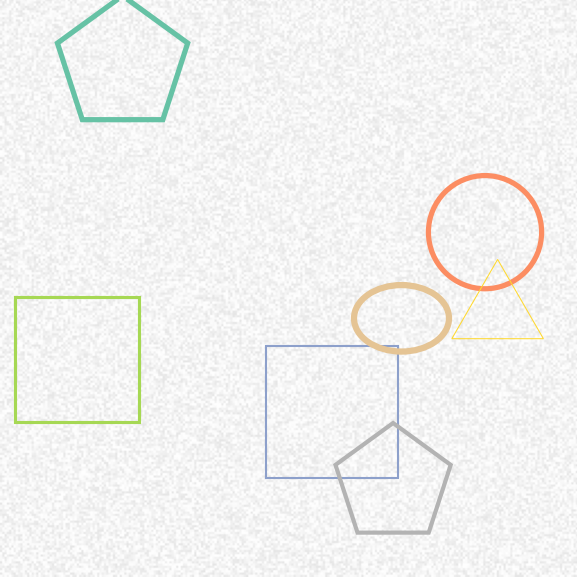[{"shape": "pentagon", "thickness": 2.5, "radius": 0.59, "center": [0.212, 0.888]}, {"shape": "circle", "thickness": 2.5, "radius": 0.49, "center": [0.84, 0.597]}, {"shape": "square", "thickness": 1, "radius": 0.57, "center": [0.575, 0.286]}, {"shape": "square", "thickness": 1.5, "radius": 0.54, "center": [0.133, 0.377]}, {"shape": "triangle", "thickness": 0.5, "radius": 0.46, "center": [0.862, 0.458]}, {"shape": "oval", "thickness": 3, "radius": 0.41, "center": [0.695, 0.448]}, {"shape": "pentagon", "thickness": 2, "radius": 0.52, "center": [0.681, 0.162]}]